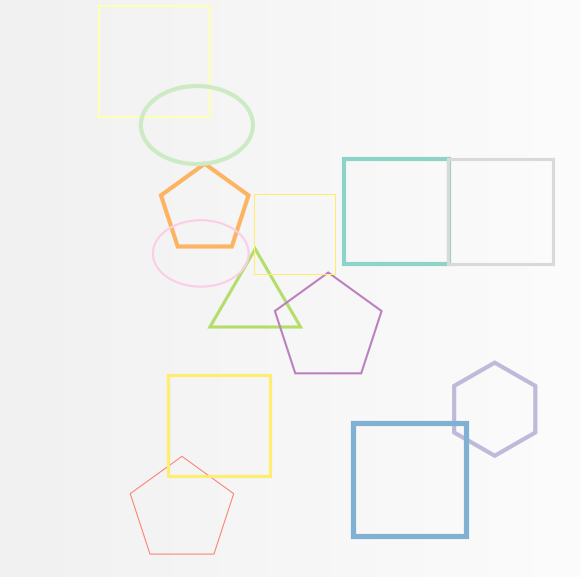[{"shape": "square", "thickness": 2, "radius": 0.45, "center": [0.682, 0.633]}, {"shape": "square", "thickness": 1, "radius": 0.48, "center": [0.266, 0.892]}, {"shape": "hexagon", "thickness": 2, "radius": 0.4, "center": [0.851, 0.291]}, {"shape": "pentagon", "thickness": 0.5, "radius": 0.47, "center": [0.313, 0.115]}, {"shape": "square", "thickness": 2.5, "radius": 0.49, "center": [0.704, 0.169]}, {"shape": "pentagon", "thickness": 2, "radius": 0.4, "center": [0.352, 0.636]}, {"shape": "triangle", "thickness": 1.5, "radius": 0.45, "center": [0.439, 0.478]}, {"shape": "oval", "thickness": 1, "radius": 0.41, "center": [0.345, 0.56]}, {"shape": "square", "thickness": 1.5, "radius": 0.45, "center": [0.861, 0.633]}, {"shape": "pentagon", "thickness": 1, "radius": 0.48, "center": [0.565, 0.431]}, {"shape": "oval", "thickness": 2, "radius": 0.48, "center": [0.339, 0.783]}, {"shape": "square", "thickness": 1.5, "radius": 0.44, "center": [0.377, 0.262]}, {"shape": "square", "thickness": 0.5, "radius": 0.35, "center": [0.507, 0.594]}]